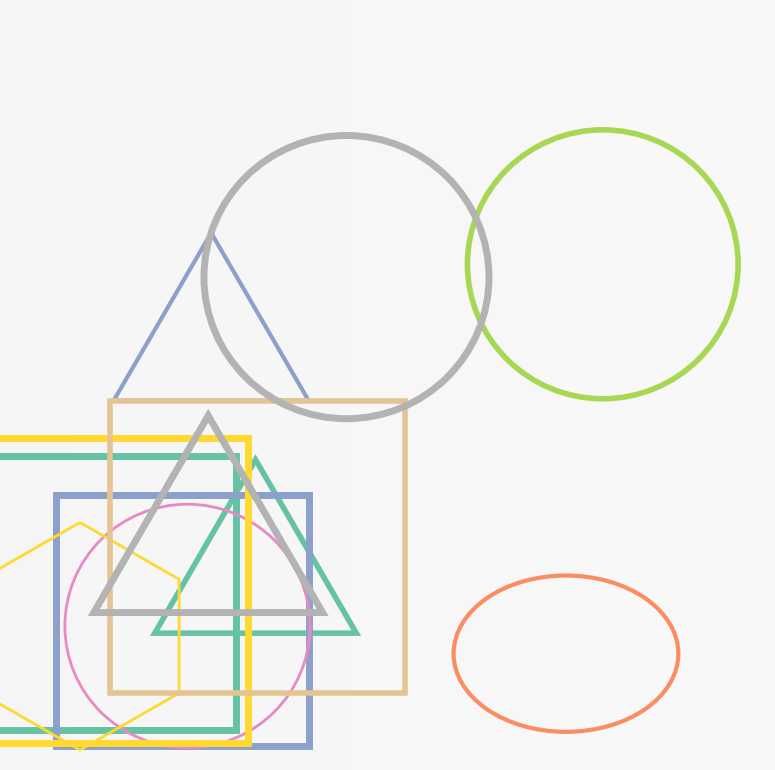[{"shape": "square", "thickness": 2.5, "radius": 0.89, "center": [0.127, 0.23]}, {"shape": "triangle", "thickness": 2, "radius": 0.75, "center": [0.33, 0.253]}, {"shape": "oval", "thickness": 1.5, "radius": 0.73, "center": [0.73, 0.151]}, {"shape": "square", "thickness": 2.5, "radius": 0.81, "center": [0.236, 0.194]}, {"shape": "triangle", "thickness": 1.5, "radius": 0.73, "center": [0.272, 0.552]}, {"shape": "circle", "thickness": 1, "radius": 0.79, "center": [0.242, 0.187]}, {"shape": "circle", "thickness": 2, "radius": 0.87, "center": [0.778, 0.657]}, {"shape": "square", "thickness": 2.5, "radius": 0.99, "center": [0.123, 0.233]}, {"shape": "hexagon", "thickness": 1, "radius": 0.74, "center": [0.103, 0.174]}, {"shape": "square", "thickness": 2, "radius": 0.95, "center": [0.332, 0.29]}, {"shape": "triangle", "thickness": 2.5, "radius": 0.85, "center": [0.269, 0.29]}, {"shape": "circle", "thickness": 2.5, "radius": 0.92, "center": [0.447, 0.64]}]